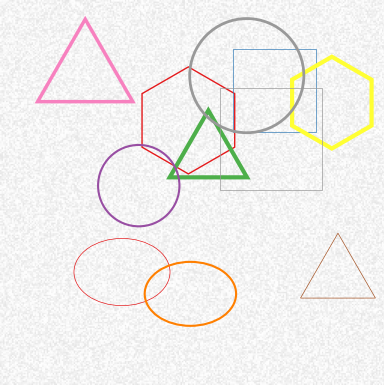[{"shape": "oval", "thickness": 0.5, "radius": 0.62, "center": [0.317, 0.293]}, {"shape": "hexagon", "thickness": 1, "radius": 0.69, "center": [0.489, 0.687]}, {"shape": "square", "thickness": 0.5, "radius": 0.54, "center": [0.713, 0.765]}, {"shape": "triangle", "thickness": 3, "radius": 0.58, "center": [0.541, 0.597]}, {"shape": "circle", "thickness": 1.5, "radius": 0.53, "center": [0.36, 0.518]}, {"shape": "oval", "thickness": 1.5, "radius": 0.59, "center": [0.495, 0.237]}, {"shape": "hexagon", "thickness": 3, "radius": 0.6, "center": [0.862, 0.733]}, {"shape": "triangle", "thickness": 0.5, "radius": 0.56, "center": [0.878, 0.282]}, {"shape": "triangle", "thickness": 2.5, "radius": 0.71, "center": [0.221, 0.807]}, {"shape": "circle", "thickness": 2, "radius": 0.74, "center": [0.641, 0.803]}, {"shape": "square", "thickness": 0.5, "radius": 0.67, "center": [0.704, 0.639]}]